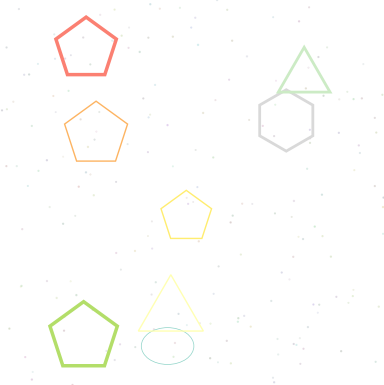[{"shape": "oval", "thickness": 0.5, "radius": 0.34, "center": [0.435, 0.101]}, {"shape": "triangle", "thickness": 1, "radius": 0.49, "center": [0.444, 0.189]}, {"shape": "pentagon", "thickness": 2.5, "radius": 0.41, "center": [0.224, 0.873]}, {"shape": "pentagon", "thickness": 1, "radius": 0.43, "center": [0.25, 0.651]}, {"shape": "pentagon", "thickness": 2.5, "radius": 0.46, "center": [0.217, 0.124]}, {"shape": "hexagon", "thickness": 2, "radius": 0.4, "center": [0.744, 0.687]}, {"shape": "triangle", "thickness": 2, "radius": 0.39, "center": [0.79, 0.8]}, {"shape": "pentagon", "thickness": 1, "radius": 0.35, "center": [0.484, 0.437]}]